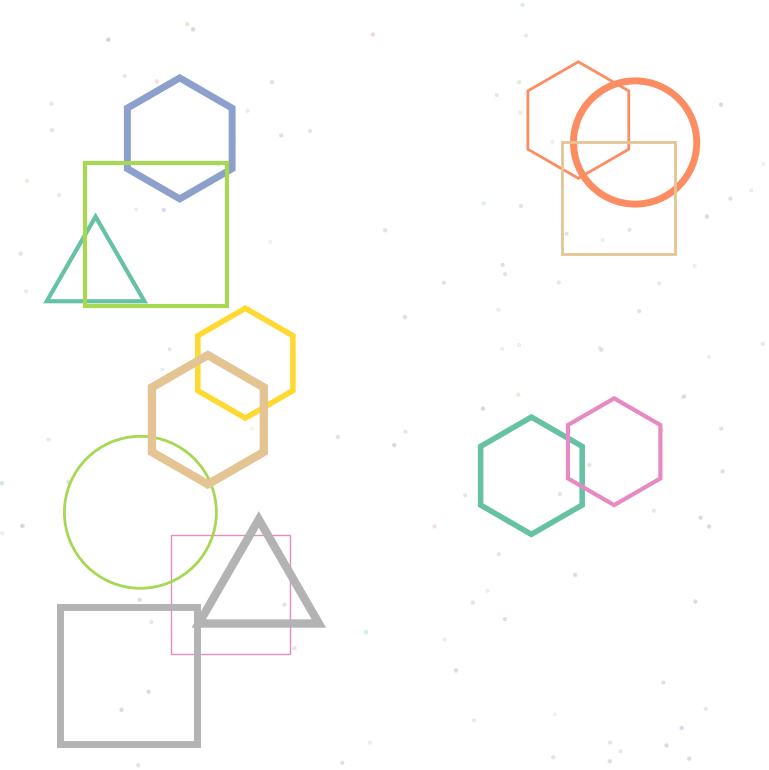[{"shape": "triangle", "thickness": 1.5, "radius": 0.37, "center": [0.124, 0.645]}, {"shape": "hexagon", "thickness": 2, "radius": 0.38, "center": [0.69, 0.382]}, {"shape": "hexagon", "thickness": 1, "radius": 0.38, "center": [0.751, 0.844]}, {"shape": "circle", "thickness": 2.5, "radius": 0.4, "center": [0.825, 0.815]}, {"shape": "hexagon", "thickness": 2.5, "radius": 0.39, "center": [0.233, 0.82]}, {"shape": "square", "thickness": 0.5, "radius": 0.39, "center": [0.3, 0.228]}, {"shape": "hexagon", "thickness": 1.5, "radius": 0.35, "center": [0.798, 0.413]}, {"shape": "circle", "thickness": 1, "radius": 0.49, "center": [0.182, 0.335]}, {"shape": "square", "thickness": 1.5, "radius": 0.46, "center": [0.203, 0.695]}, {"shape": "hexagon", "thickness": 2, "radius": 0.36, "center": [0.319, 0.528]}, {"shape": "hexagon", "thickness": 3, "radius": 0.42, "center": [0.27, 0.455]}, {"shape": "square", "thickness": 1, "radius": 0.37, "center": [0.803, 0.743]}, {"shape": "triangle", "thickness": 3, "radius": 0.45, "center": [0.336, 0.235]}, {"shape": "square", "thickness": 2.5, "radius": 0.45, "center": [0.167, 0.123]}]